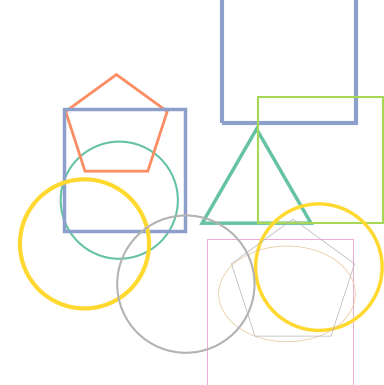[{"shape": "triangle", "thickness": 2.5, "radius": 0.82, "center": [0.666, 0.502]}, {"shape": "circle", "thickness": 1.5, "radius": 0.76, "center": [0.31, 0.48]}, {"shape": "pentagon", "thickness": 2, "radius": 0.69, "center": [0.302, 0.668]}, {"shape": "square", "thickness": 2.5, "radius": 0.79, "center": [0.323, 0.558]}, {"shape": "square", "thickness": 3, "radius": 0.87, "center": [0.75, 0.854]}, {"shape": "square", "thickness": 0.5, "radius": 0.95, "center": [0.728, 0.19]}, {"shape": "square", "thickness": 1.5, "radius": 0.82, "center": [0.833, 0.584]}, {"shape": "circle", "thickness": 2.5, "radius": 0.82, "center": [0.828, 0.306]}, {"shape": "circle", "thickness": 3, "radius": 0.84, "center": [0.219, 0.367]}, {"shape": "oval", "thickness": 0.5, "radius": 0.89, "center": [0.745, 0.237]}, {"shape": "circle", "thickness": 1.5, "radius": 0.89, "center": [0.483, 0.262]}, {"shape": "pentagon", "thickness": 0.5, "radius": 0.84, "center": [0.761, 0.263]}]